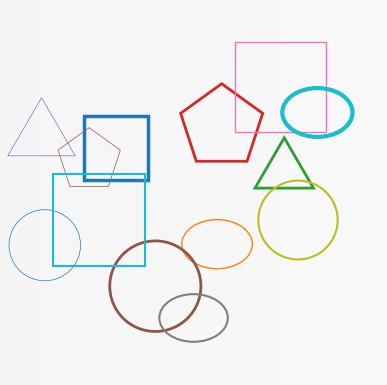[{"shape": "square", "thickness": 2.5, "radius": 0.41, "center": [0.299, 0.615]}, {"shape": "circle", "thickness": 0.5, "radius": 0.46, "center": [0.116, 0.363]}, {"shape": "oval", "thickness": 1, "radius": 0.46, "center": [0.56, 0.366]}, {"shape": "triangle", "thickness": 2, "radius": 0.44, "center": [0.734, 0.555]}, {"shape": "pentagon", "thickness": 2, "radius": 0.56, "center": [0.572, 0.671]}, {"shape": "triangle", "thickness": 0.5, "radius": 0.5, "center": [0.107, 0.646]}, {"shape": "pentagon", "thickness": 0.5, "radius": 0.42, "center": [0.23, 0.584]}, {"shape": "circle", "thickness": 2, "radius": 0.59, "center": [0.401, 0.257]}, {"shape": "square", "thickness": 1, "radius": 0.58, "center": [0.724, 0.773]}, {"shape": "oval", "thickness": 1.5, "radius": 0.44, "center": [0.5, 0.174]}, {"shape": "circle", "thickness": 1.5, "radius": 0.51, "center": [0.769, 0.428]}, {"shape": "square", "thickness": 1.5, "radius": 0.6, "center": [0.256, 0.428]}, {"shape": "oval", "thickness": 3, "radius": 0.45, "center": [0.819, 0.708]}]